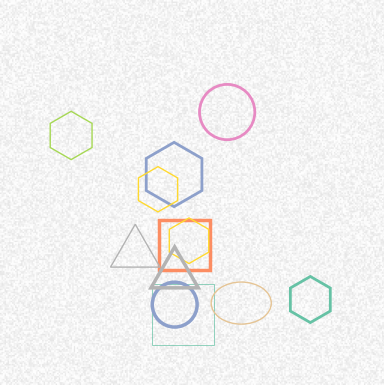[{"shape": "hexagon", "thickness": 2, "radius": 0.3, "center": [0.806, 0.222]}, {"shape": "square", "thickness": 0.5, "radius": 0.4, "center": [0.476, 0.183]}, {"shape": "square", "thickness": 2.5, "radius": 0.33, "center": [0.479, 0.364]}, {"shape": "circle", "thickness": 2.5, "radius": 0.29, "center": [0.454, 0.209]}, {"shape": "hexagon", "thickness": 2, "radius": 0.42, "center": [0.452, 0.547]}, {"shape": "circle", "thickness": 2, "radius": 0.36, "center": [0.59, 0.709]}, {"shape": "hexagon", "thickness": 1, "radius": 0.31, "center": [0.185, 0.648]}, {"shape": "hexagon", "thickness": 1, "radius": 0.29, "center": [0.41, 0.508]}, {"shape": "hexagon", "thickness": 1, "radius": 0.3, "center": [0.491, 0.375]}, {"shape": "oval", "thickness": 1, "radius": 0.39, "center": [0.627, 0.213]}, {"shape": "triangle", "thickness": 1, "radius": 0.37, "center": [0.351, 0.343]}, {"shape": "triangle", "thickness": 2.5, "radius": 0.35, "center": [0.454, 0.288]}]